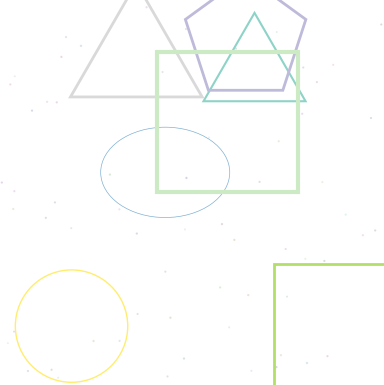[{"shape": "triangle", "thickness": 1.5, "radius": 0.77, "center": [0.661, 0.814]}, {"shape": "pentagon", "thickness": 2, "radius": 0.82, "center": [0.638, 0.899]}, {"shape": "oval", "thickness": 0.5, "radius": 0.84, "center": [0.429, 0.552]}, {"shape": "square", "thickness": 2, "radius": 0.89, "center": [0.89, 0.135]}, {"shape": "triangle", "thickness": 2, "radius": 0.99, "center": [0.354, 0.847]}, {"shape": "square", "thickness": 3, "radius": 0.91, "center": [0.591, 0.683]}, {"shape": "circle", "thickness": 1, "radius": 0.73, "center": [0.186, 0.153]}]